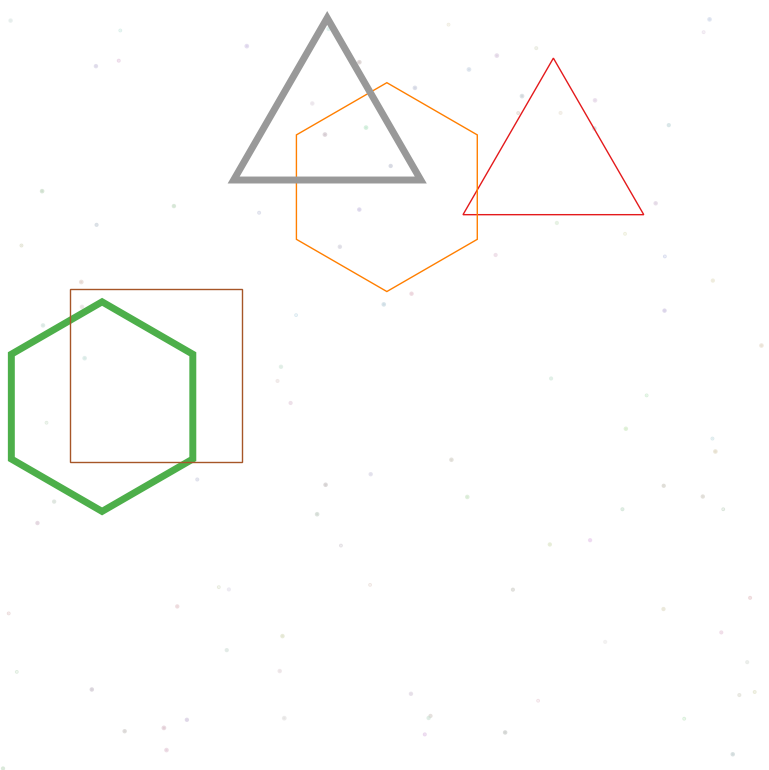[{"shape": "triangle", "thickness": 0.5, "radius": 0.68, "center": [0.719, 0.789]}, {"shape": "hexagon", "thickness": 2.5, "radius": 0.68, "center": [0.133, 0.472]}, {"shape": "hexagon", "thickness": 0.5, "radius": 0.68, "center": [0.502, 0.757]}, {"shape": "square", "thickness": 0.5, "radius": 0.56, "center": [0.203, 0.512]}, {"shape": "triangle", "thickness": 2.5, "radius": 0.7, "center": [0.425, 0.836]}]